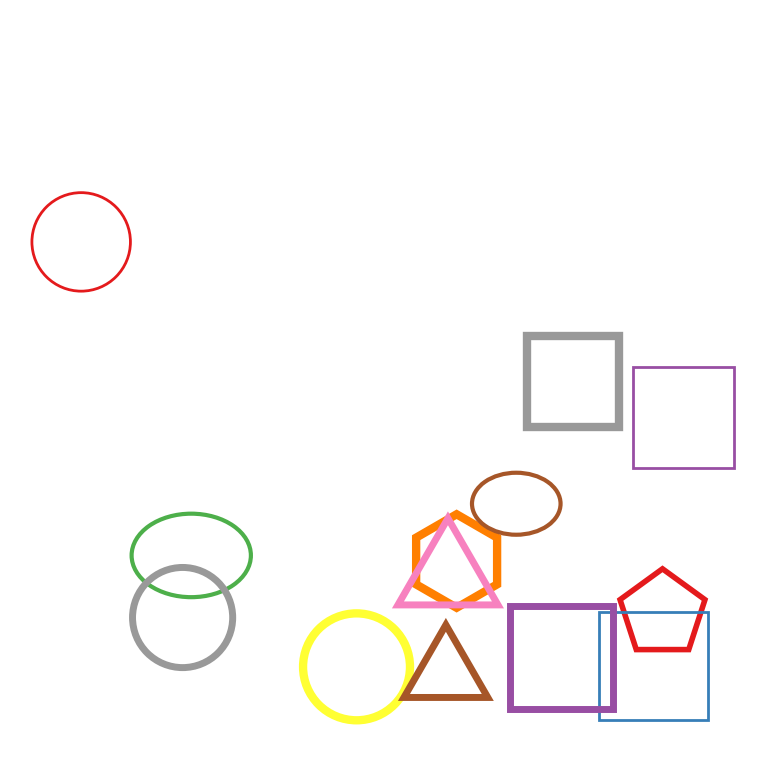[{"shape": "pentagon", "thickness": 2, "radius": 0.29, "center": [0.86, 0.203]}, {"shape": "circle", "thickness": 1, "radius": 0.32, "center": [0.105, 0.686]}, {"shape": "square", "thickness": 1, "radius": 0.35, "center": [0.849, 0.135]}, {"shape": "oval", "thickness": 1.5, "radius": 0.39, "center": [0.248, 0.279]}, {"shape": "square", "thickness": 1, "radius": 0.33, "center": [0.887, 0.458]}, {"shape": "square", "thickness": 2.5, "radius": 0.33, "center": [0.73, 0.146]}, {"shape": "hexagon", "thickness": 3, "radius": 0.3, "center": [0.593, 0.271]}, {"shape": "circle", "thickness": 3, "radius": 0.35, "center": [0.463, 0.134]}, {"shape": "triangle", "thickness": 2.5, "radius": 0.31, "center": [0.579, 0.126]}, {"shape": "oval", "thickness": 1.5, "radius": 0.29, "center": [0.67, 0.346]}, {"shape": "triangle", "thickness": 2.5, "radius": 0.37, "center": [0.582, 0.252]}, {"shape": "square", "thickness": 3, "radius": 0.3, "center": [0.744, 0.505]}, {"shape": "circle", "thickness": 2.5, "radius": 0.33, "center": [0.237, 0.198]}]